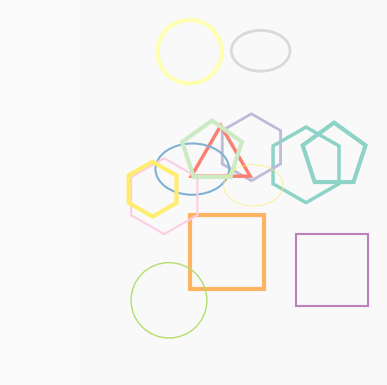[{"shape": "hexagon", "thickness": 2.5, "radius": 0.49, "center": [0.79, 0.572]}, {"shape": "pentagon", "thickness": 3, "radius": 0.43, "center": [0.862, 0.596]}, {"shape": "circle", "thickness": 3, "radius": 0.41, "center": [0.489, 0.866]}, {"shape": "hexagon", "thickness": 2, "radius": 0.43, "center": [0.649, 0.618]}, {"shape": "triangle", "thickness": 2.5, "radius": 0.44, "center": [0.57, 0.586]}, {"shape": "oval", "thickness": 1.5, "radius": 0.48, "center": [0.496, 0.561]}, {"shape": "square", "thickness": 3, "radius": 0.48, "center": [0.587, 0.346]}, {"shape": "circle", "thickness": 1, "radius": 0.49, "center": [0.436, 0.22]}, {"shape": "hexagon", "thickness": 1.5, "radius": 0.49, "center": [0.424, 0.49]}, {"shape": "oval", "thickness": 2, "radius": 0.38, "center": [0.673, 0.868]}, {"shape": "square", "thickness": 1.5, "radius": 0.47, "center": [0.856, 0.298]}, {"shape": "pentagon", "thickness": 3, "radius": 0.4, "center": [0.547, 0.606]}, {"shape": "hexagon", "thickness": 3, "radius": 0.36, "center": [0.394, 0.509]}, {"shape": "oval", "thickness": 0.5, "radius": 0.38, "center": [0.654, 0.519]}]